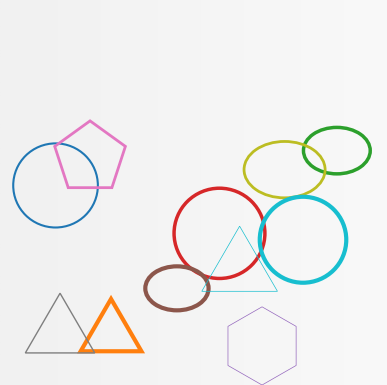[{"shape": "circle", "thickness": 1.5, "radius": 0.55, "center": [0.143, 0.518]}, {"shape": "triangle", "thickness": 3, "radius": 0.45, "center": [0.287, 0.133]}, {"shape": "oval", "thickness": 2.5, "radius": 0.43, "center": [0.869, 0.609]}, {"shape": "circle", "thickness": 2.5, "radius": 0.59, "center": [0.566, 0.394]}, {"shape": "hexagon", "thickness": 0.5, "radius": 0.51, "center": [0.676, 0.102]}, {"shape": "oval", "thickness": 3, "radius": 0.41, "center": [0.457, 0.251]}, {"shape": "pentagon", "thickness": 2, "radius": 0.48, "center": [0.232, 0.59]}, {"shape": "triangle", "thickness": 1, "radius": 0.52, "center": [0.155, 0.135]}, {"shape": "oval", "thickness": 2, "radius": 0.52, "center": [0.734, 0.559]}, {"shape": "circle", "thickness": 3, "radius": 0.56, "center": [0.782, 0.377]}, {"shape": "triangle", "thickness": 0.5, "radius": 0.56, "center": [0.618, 0.3]}]